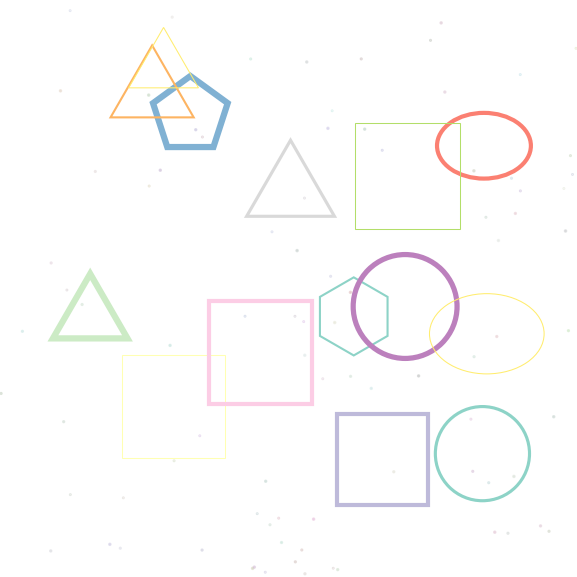[{"shape": "hexagon", "thickness": 1, "radius": 0.34, "center": [0.613, 0.451]}, {"shape": "circle", "thickness": 1.5, "radius": 0.41, "center": [0.835, 0.214]}, {"shape": "square", "thickness": 0.5, "radius": 0.45, "center": [0.3, 0.295]}, {"shape": "square", "thickness": 2, "radius": 0.39, "center": [0.662, 0.203]}, {"shape": "oval", "thickness": 2, "radius": 0.41, "center": [0.838, 0.747]}, {"shape": "pentagon", "thickness": 3, "radius": 0.34, "center": [0.33, 0.8]}, {"shape": "triangle", "thickness": 1, "radius": 0.42, "center": [0.263, 0.837]}, {"shape": "square", "thickness": 0.5, "radius": 0.46, "center": [0.705, 0.694]}, {"shape": "square", "thickness": 2, "radius": 0.45, "center": [0.451, 0.389]}, {"shape": "triangle", "thickness": 1.5, "radius": 0.44, "center": [0.503, 0.669]}, {"shape": "circle", "thickness": 2.5, "radius": 0.45, "center": [0.701, 0.468]}, {"shape": "triangle", "thickness": 3, "radius": 0.37, "center": [0.156, 0.45]}, {"shape": "triangle", "thickness": 0.5, "radius": 0.35, "center": [0.283, 0.882]}, {"shape": "oval", "thickness": 0.5, "radius": 0.5, "center": [0.843, 0.421]}]